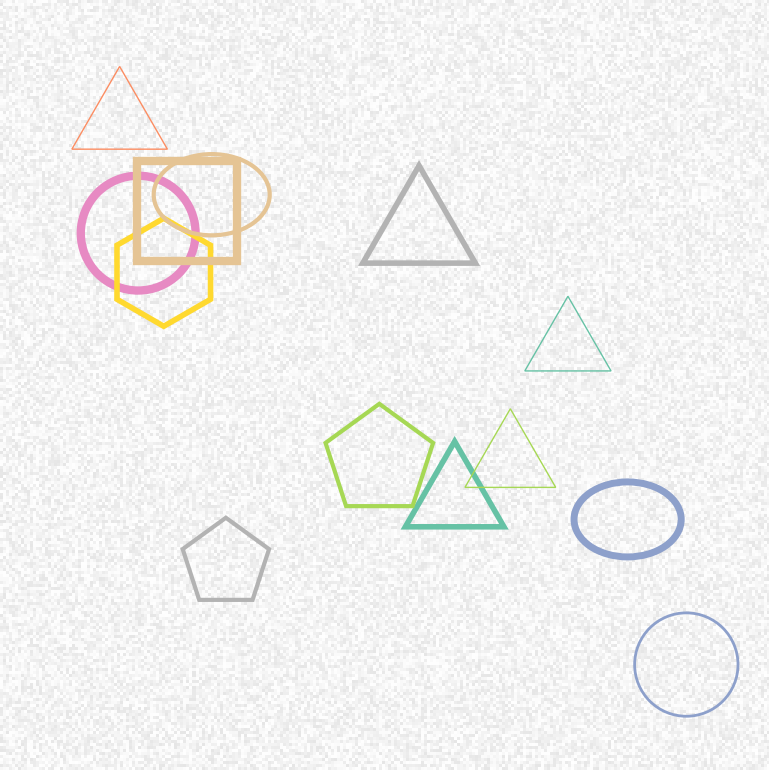[{"shape": "triangle", "thickness": 2, "radius": 0.37, "center": [0.59, 0.353]}, {"shape": "triangle", "thickness": 0.5, "radius": 0.32, "center": [0.738, 0.551]}, {"shape": "triangle", "thickness": 0.5, "radius": 0.36, "center": [0.155, 0.842]}, {"shape": "oval", "thickness": 2.5, "radius": 0.35, "center": [0.815, 0.325]}, {"shape": "circle", "thickness": 1, "radius": 0.34, "center": [0.891, 0.137]}, {"shape": "circle", "thickness": 3, "radius": 0.37, "center": [0.179, 0.697]}, {"shape": "triangle", "thickness": 0.5, "radius": 0.34, "center": [0.663, 0.401]}, {"shape": "pentagon", "thickness": 1.5, "radius": 0.37, "center": [0.493, 0.402]}, {"shape": "hexagon", "thickness": 2, "radius": 0.35, "center": [0.213, 0.646]}, {"shape": "square", "thickness": 3, "radius": 0.32, "center": [0.243, 0.727]}, {"shape": "oval", "thickness": 1.5, "radius": 0.38, "center": [0.275, 0.747]}, {"shape": "pentagon", "thickness": 1.5, "radius": 0.29, "center": [0.293, 0.269]}, {"shape": "triangle", "thickness": 2, "radius": 0.42, "center": [0.544, 0.7]}]